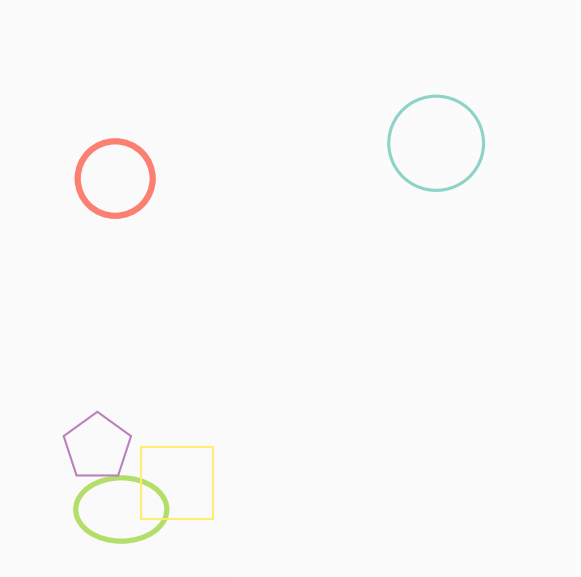[{"shape": "circle", "thickness": 1.5, "radius": 0.41, "center": [0.75, 0.751]}, {"shape": "circle", "thickness": 3, "radius": 0.32, "center": [0.198, 0.69]}, {"shape": "oval", "thickness": 2.5, "radius": 0.39, "center": [0.209, 0.117]}, {"shape": "pentagon", "thickness": 1, "radius": 0.3, "center": [0.168, 0.225]}, {"shape": "square", "thickness": 1, "radius": 0.31, "center": [0.305, 0.163]}]